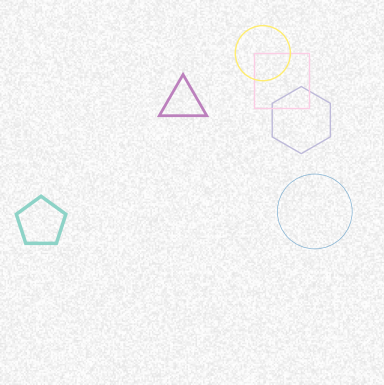[{"shape": "pentagon", "thickness": 2.5, "radius": 0.34, "center": [0.107, 0.423]}, {"shape": "hexagon", "thickness": 1, "radius": 0.44, "center": [0.783, 0.688]}, {"shape": "circle", "thickness": 0.5, "radius": 0.49, "center": [0.818, 0.451]}, {"shape": "square", "thickness": 1, "radius": 0.36, "center": [0.73, 0.792]}, {"shape": "triangle", "thickness": 2, "radius": 0.36, "center": [0.475, 0.735]}, {"shape": "circle", "thickness": 1, "radius": 0.36, "center": [0.683, 0.862]}]